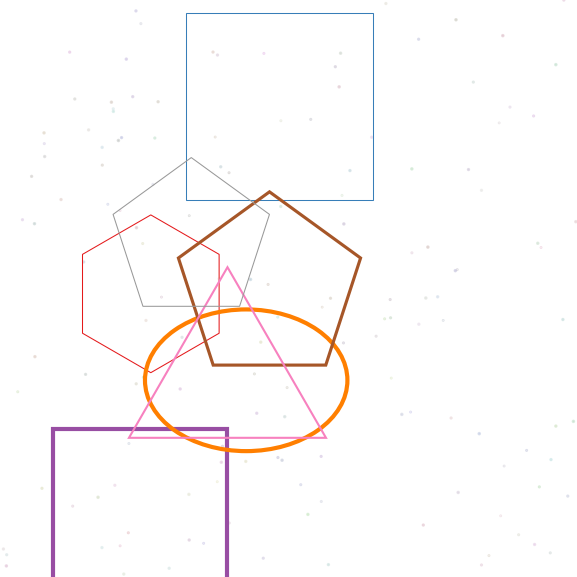[{"shape": "hexagon", "thickness": 0.5, "radius": 0.68, "center": [0.261, 0.49]}, {"shape": "square", "thickness": 0.5, "radius": 0.81, "center": [0.484, 0.815]}, {"shape": "square", "thickness": 2, "radius": 0.75, "center": [0.243, 0.106]}, {"shape": "oval", "thickness": 2, "radius": 0.88, "center": [0.426, 0.341]}, {"shape": "pentagon", "thickness": 1.5, "radius": 0.83, "center": [0.467, 0.501]}, {"shape": "triangle", "thickness": 1, "radius": 0.98, "center": [0.394, 0.339]}, {"shape": "pentagon", "thickness": 0.5, "radius": 0.71, "center": [0.331, 0.584]}]